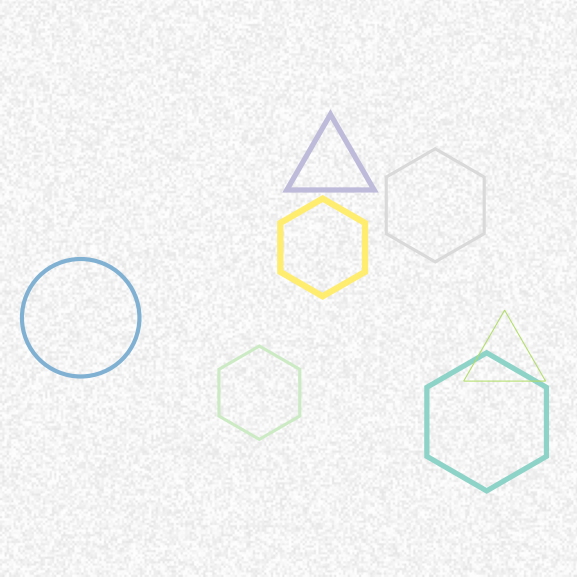[{"shape": "hexagon", "thickness": 2.5, "radius": 0.6, "center": [0.843, 0.269]}, {"shape": "triangle", "thickness": 2.5, "radius": 0.44, "center": [0.572, 0.714]}, {"shape": "circle", "thickness": 2, "radius": 0.51, "center": [0.14, 0.449]}, {"shape": "triangle", "thickness": 0.5, "radius": 0.41, "center": [0.874, 0.38]}, {"shape": "hexagon", "thickness": 1.5, "radius": 0.49, "center": [0.754, 0.644]}, {"shape": "hexagon", "thickness": 1.5, "radius": 0.4, "center": [0.449, 0.319]}, {"shape": "hexagon", "thickness": 3, "radius": 0.42, "center": [0.559, 0.571]}]